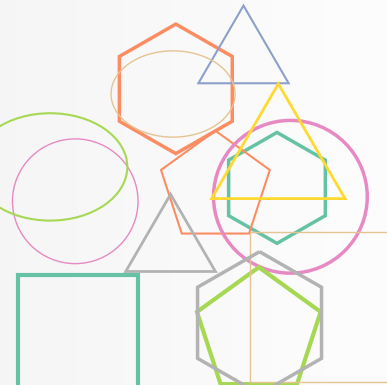[{"shape": "square", "thickness": 3, "radius": 0.78, "center": [0.201, 0.13]}, {"shape": "hexagon", "thickness": 2.5, "radius": 0.72, "center": [0.715, 0.512]}, {"shape": "pentagon", "thickness": 1.5, "radius": 0.74, "center": [0.556, 0.513]}, {"shape": "hexagon", "thickness": 2.5, "radius": 0.84, "center": [0.454, 0.769]}, {"shape": "triangle", "thickness": 1.5, "radius": 0.67, "center": [0.628, 0.851]}, {"shape": "circle", "thickness": 1, "radius": 0.81, "center": [0.194, 0.477]}, {"shape": "circle", "thickness": 2.5, "radius": 0.99, "center": [0.749, 0.489]}, {"shape": "pentagon", "thickness": 3, "radius": 0.84, "center": [0.668, 0.138]}, {"shape": "oval", "thickness": 1.5, "radius": 1.0, "center": [0.129, 0.566]}, {"shape": "triangle", "thickness": 2, "radius": 0.99, "center": [0.718, 0.584]}, {"shape": "oval", "thickness": 1, "radius": 0.8, "center": [0.447, 0.756]}, {"shape": "square", "thickness": 1, "radius": 0.97, "center": [0.839, 0.202]}, {"shape": "hexagon", "thickness": 2.5, "radius": 0.92, "center": [0.67, 0.162]}, {"shape": "triangle", "thickness": 2, "radius": 0.67, "center": [0.44, 0.362]}]